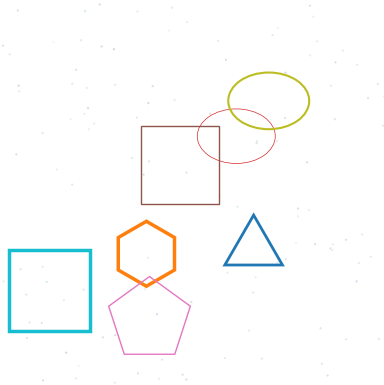[{"shape": "triangle", "thickness": 2, "radius": 0.43, "center": [0.659, 0.355]}, {"shape": "hexagon", "thickness": 2.5, "radius": 0.42, "center": [0.38, 0.341]}, {"shape": "oval", "thickness": 0.5, "radius": 0.51, "center": [0.614, 0.646]}, {"shape": "square", "thickness": 1, "radius": 0.51, "center": [0.467, 0.572]}, {"shape": "pentagon", "thickness": 1, "radius": 0.56, "center": [0.388, 0.17]}, {"shape": "oval", "thickness": 1.5, "radius": 0.53, "center": [0.698, 0.738]}, {"shape": "square", "thickness": 2.5, "radius": 0.52, "center": [0.129, 0.245]}]